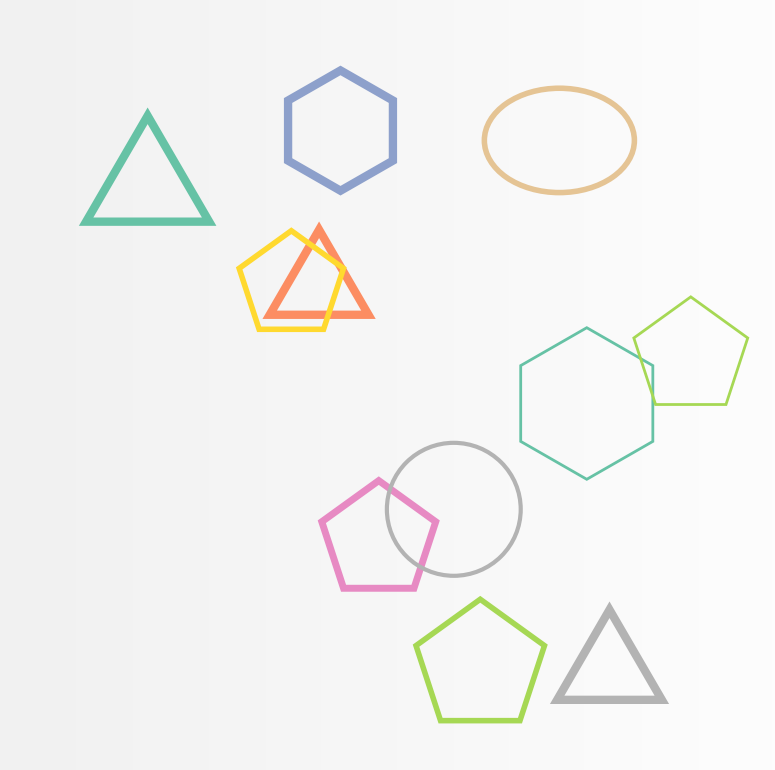[{"shape": "hexagon", "thickness": 1, "radius": 0.49, "center": [0.757, 0.476]}, {"shape": "triangle", "thickness": 3, "radius": 0.46, "center": [0.19, 0.758]}, {"shape": "triangle", "thickness": 3, "radius": 0.37, "center": [0.412, 0.628]}, {"shape": "hexagon", "thickness": 3, "radius": 0.39, "center": [0.439, 0.83]}, {"shape": "pentagon", "thickness": 2.5, "radius": 0.39, "center": [0.489, 0.299]}, {"shape": "pentagon", "thickness": 2, "radius": 0.44, "center": [0.62, 0.135]}, {"shape": "pentagon", "thickness": 1, "radius": 0.39, "center": [0.891, 0.537]}, {"shape": "pentagon", "thickness": 2, "radius": 0.35, "center": [0.376, 0.63]}, {"shape": "oval", "thickness": 2, "radius": 0.48, "center": [0.722, 0.818]}, {"shape": "circle", "thickness": 1.5, "radius": 0.43, "center": [0.586, 0.339]}, {"shape": "triangle", "thickness": 3, "radius": 0.39, "center": [0.786, 0.13]}]